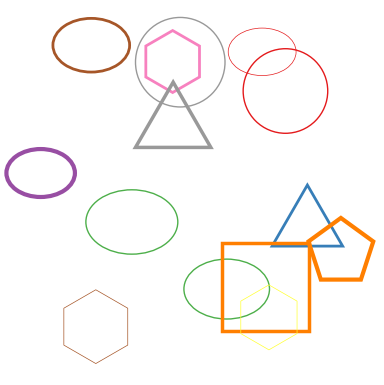[{"shape": "oval", "thickness": 0.5, "radius": 0.44, "center": [0.681, 0.865]}, {"shape": "circle", "thickness": 1, "radius": 0.55, "center": [0.741, 0.764]}, {"shape": "triangle", "thickness": 2, "radius": 0.53, "center": [0.798, 0.414]}, {"shape": "oval", "thickness": 1, "radius": 0.6, "center": [0.342, 0.423]}, {"shape": "oval", "thickness": 1, "radius": 0.56, "center": [0.589, 0.249]}, {"shape": "oval", "thickness": 3, "radius": 0.44, "center": [0.106, 0.551]}, {"shape": "pentagon", "thickness": 3, "radius": 0.44, "center": [0.885, 0.345]}, {"shape": "square", "thickness": 2.5, "radius": 0.57, "center": [0.689, 0.254]}, {"shape": "hexagon", "thickness": 0.5, "radius": 0.42, "center": [0.698, 0.176]}, {"shape": "oval", "thickness": 2, "radius": 0.5, "center": [0.237, 0.883]}, {"shape": "hexagon", "thickness": 0.5, "radius": 0.48, "center": [0.249, 0.152]}, {"shape": "hexagon", "thickness": 2, "radius": 0.4, "center": [0.448, 0.84]}, {"shape": "triangle", "thickness": 2.5, "radius": 0.56, "center": [0.45, 0.674]}, {"shape": "circle", "thickness": 1, "radius": 0.58, "center": [0.468, 0.838]}]